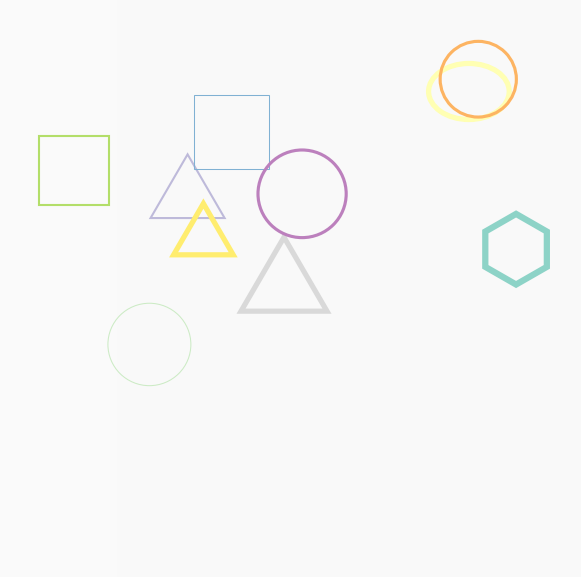[{"shape": "hexagon", "thickness": 3, "radius": 0.31, "center": [0.888, 0.568]}, {"shape": "oval", "thickness": 2.5, "radius": 0.35, "center": [0.807, 0.841]}, {"shape": "triangle", "thickness": 1, "radius": 0.37, "center": [0.323, 0.658]}, {"shape": "square", "thickness": 0.5, "radius": 0.32, "center": [0.399, 0.771]}, {"shape": "circle", "thickness": 1.5, "radius": 0.33, "center": [0.823, 0.862]}, {"shape": "square", "thickness": 1, "radius": 0.3, "center": [0.127, 0.704]}, {"shape": "triangle", "thickness": 2.5, "radius": 0.43, "center": [0.489, 0.503]}, {"shape": "circle", "thickness": 1.5, "radius": 0.38, "center": [0.52, 0.664]}, {"shape": "circle", "thickness": 0.5, "radius": 0.36, "center": [0.257, 0.403]}, {"shape": "triangle", "thickness": 2.5, "radius": 0.3, "center": [0.35, 0.587]}]